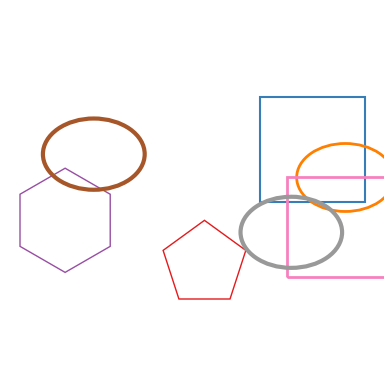[{"shape": "pentagon", "thickness": 1, "radius": 0.56, "center": [0.531, 0.315]}, {"shape": "square", "thickness": 1.5, "radius": 0.68, "center": [0.811, 0.611]}, {"shape": "hexagon", "thickness": 1, "radius": 0.68, "center": [0.169, 0.428]}, {"shape": "oval", "thickness": 2, "radius": 0.63, "center": [0.897, 0.539]}, {"shape": "oval", "thickness": 3, "radius": 0.66, "center": [0.244, 0.6]}, {"shape": "square", "thickness": 2, "radius": 0.65, "center": [0.876, 0.411]}, {"shape": "oval", "thickness": 3, "radius": 0.66, "center": [0.757, 0.397]}]